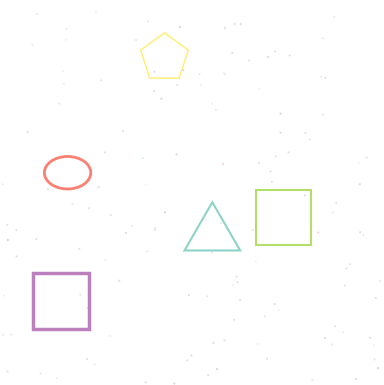[{"shape": "triangle", "thickness": 1.5, "radius": 0.42, "center": [0.552, 0.391]}, {"shape": "oval", "thickness": 2, "radius": 0.3, "center": [0.175, 0.551]}, {"shape": "square", "thickness": 1.5, "radius": 0.35, "center": [0.737, 0.435]}, {"shape": "square", "thickness": 2.5, "radius": 0.36, "center": [0.157, 0.219]}, {"shape": "pentagon", "thickness": 1, "radius": 0.32, "center": [0.427, 0.85]}]